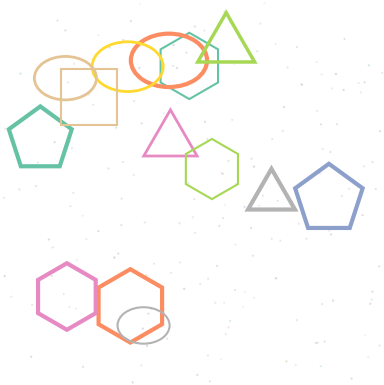[{"shape": "pentagon", "thickness": 3, "radius": 0.43, "center": [0.105, 0.638]}, {"shape": "hexagon", "thickness": 1.5, "radius": 0.43, "center": [0.492, 0.829]}, {"shape": "hexagon", "thickness": 3, "radius": 0.48, "center": [0.339, 0.206]}, {"shape": "oval", "thickness": 3, "radius": 0.49, "center": [0.439, 0.843]}, {"shape": "pentagon", "thickness": 3, "radius": 0.46, "center": [0.854, 0.482]}, {"shape": "hexagon", "thickness": 3, "radius": 0.43, "center": [0.174, 0.23]}, {"shape": "triangle", "thickness": 2, "radius": 0.4, "center": [0.443, 0.635]}, {"shape": "triangle", "thickness": 2.5, "radius": 0.43, "center": [0.587, 0.882]}, {"shape": "hexagon", "thickness": 1.5, "radius": 0.39, "center": [0.55, 0.561]}, {"shape": "oval", "thickness": 2, "radius": 0.46, "center": [0.332, 0.827]}, {"shape": "oval", "thickness": 2, "radius": 0.4, "center": [0.17, 0.797]}, {"shape": "square", "thickness": 1.5, "radius": 0.36, "center": [0.231, 0.747]}, {"shape": "oval", "thickness": 1.5, "radius": 0.34, "center": [0.373, 0.155]}, {"shape": "triangle", "thickness": 3, "radius": 0.35, "center": [0.705, 0.491]}]